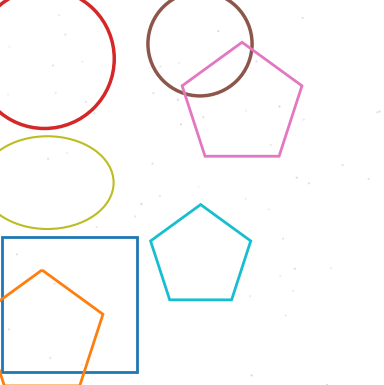[{"shape": "square", "thickness": 2, "radius": 0.88, "center": [0.18, 0.208]}, {"shape": "pentagon", "thickness": 2, "radius": 0.83, "center": [0.109, 0.132]}, {"shape": "circle", "thickness": 2.5, "radius": 0.91, "center": [0.116, 0.847]}, {"shape": "circle", "thickness": 2.5, "radius": 0.68, "center": [0.519, 0.886]}, {"shape": "pentagon", "thickness": 2, "radius": 0.82, "center": [0.629, 0.727]}, {"shape": "oval", "thickness": 1.5, "radius": 0.86, "center": [0.123, 0.526]}, {"shape": "pentagon", "thickness": 2, "radius": 0.68, "center": [0.521, 0.332]}]